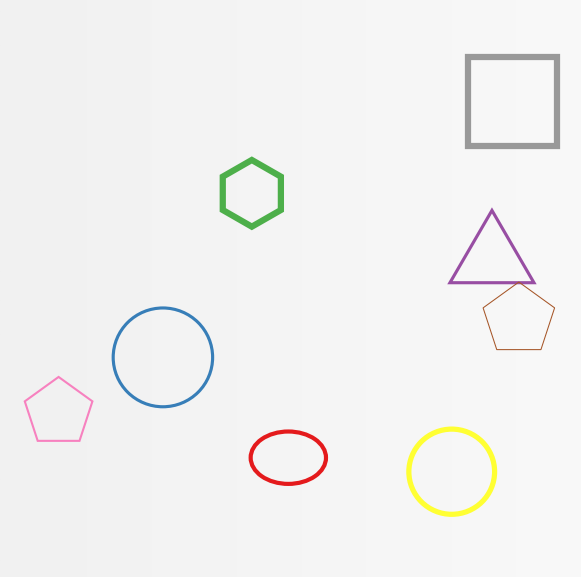[{"shape": "oval", "thickness": 2, "radius": 0.32, "center": [0.496, 0.207]}, {"shape": "circle", "thickness": 1.5, "radius": 0.43, "center": [0.28, 0.38]}, {"shape": "hexagon", "thickness": 3, "radius": 0.29, "center": [0.433, 0.664]}, {"shape": "triangle", "thickness": 1.5, "radius": 0.42, "center": [0.846, 0.551]}, {"shape": "circle", "thickness": 2.5, "radius": 0.37, "center": [0.777, 0.182]}, {"shape": "pentagon", "thickness": 0.5, "radius": 0.32, "center": [0.893, 0.446]}, {"shape": "pentagon", "thickness": 1, "radius": 0.31, "center": [0.101, 0.285]}, {"shape": "square", "thickness": 3, "radius": 0.38, "center": [0.881, 0.824]}]